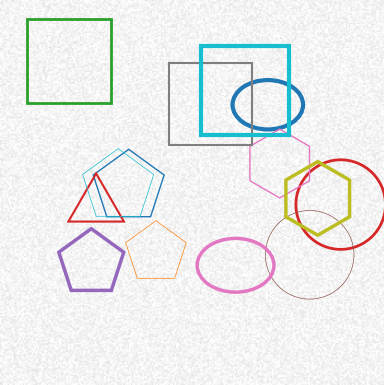[{"shape": "oval", "thickness": 3, "radius": 0.46, "center": [0.696, 0.728]}, {"shape": "pentagon", "thickness": 1, "radius": 0.48, "center": [0.334, 0.515]}, {"shape": "pentagon", "thickness": 0.5, "radius": 0.41, "center": [0.405, 0.344]}, {"shape": "square", "thickness": 2, "radius": 0.55, "center": [0.179, 0.843]}, {"shape": "circle", "thickness": 2, "radius": 0.58, "center": [0.885, 0.469]}, {"shape": "triangle", "thickness": 1.5, "radius": 0.42, "center": [0.25, 0.466]}, {"shape": "pentagon", "thickness": 2.5, "radius": 0.44, "center": [0.237, 0.317]}, {"shape": "circle", "thickness": 0.5, "radius": 0.58, "center": [0.804, 0.338]}, {"shape": "hexagon", "thickness": 1, "radius": 0.45, "center": [0.727, 0.575]}, {"shape": "oval", "thickness": 2.5, "radius": 0.5, "center": [0.612, 0.311]}, {"shape": "square", "thickness": 1.5, "radius": 0.54, "center": [0.547, 0.73]}, {"shape": "hexagon", "thickness": 2.5, "radius": 0.48, "center": [0.825, 0.485]}, {"shape": "pentagon", "thickness": 0.5, "radius": 0.49, "center": [0.307, 0.517]}, {"shape": "square", "thickness": 3, "radius": 0.58, "center": [0.637, 0.765]}]